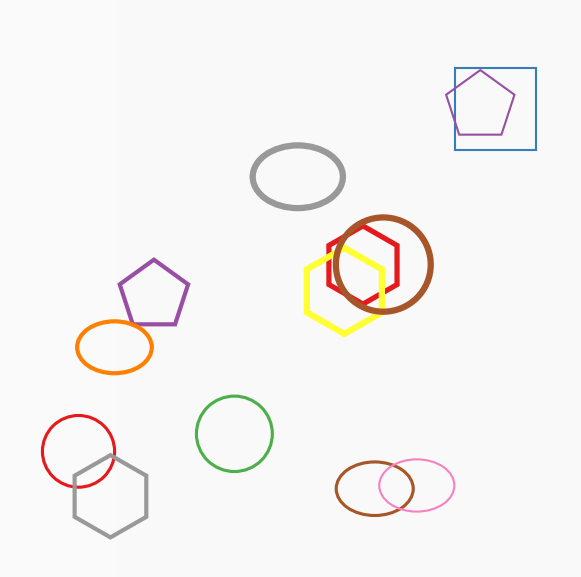[{"shape": "circle", "thickness": 1.5, "radius": 0.31, "center": [0.135, 0.218]}, {"shape": "hexagon", "thickness": 2.5, "radius": 0.34, "center": [0.624, 0.54]}, {"shape": "square", "thickness": 1, "radius": 0.35, "center": [0.853, 0.81]}, {"shape": "circle", "thickness": 1.5, "radius": 0.33, "center": [0.403, 0.248]}, {"shape": "pentagon", "thickness": 1, "radius": 0.31, "center": [0.826, 0.816]}, {"shape": "pentagon", "thickness": 2, "radius": 0.31, "center": [0.265, 0.488]}, {"shape": "oval", "thickness": 2, "radius": 0.32, "center": [0.197, 0.398]}, {"shape": "hexagon", "thickness": 3, "radius": 0.37, "center": [0.592, 0.495]}, {"shape": "circle", "thickness": 3, "radius": 0.41, "center": [0.659, 0.541]}, {"shape": "oval", "thickness": 1.5, "radius": 0.33, "center": [0.645, 0.153]}, {"shape": "oval", "thickness": 1, "radius": 0.32, "center": [0.717, 0.159]}, {"shape": "hexagon", "thickness": 2, "radius": 0.36, "center": [0.19, 0.14]}, {"shape": "oval", "thickness": 3, "radius": 0.39, "center": [0.512, 0.693]}]